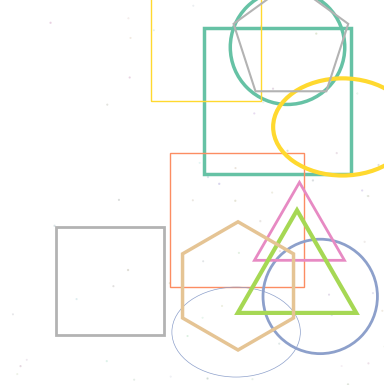[{"shape": "square", "thickness": 2.5, "radius": 0.95, "center": [0.721, 0.737]}, {"shape": "circle", "thickness": 2.5, "radius": 0.74, "center": [0.747, 0.877]}, {"shape": "square", "thickness": 1, "radius": 0.87, "center": [0.616, 0.429]}, {"shape": "circle", "thickness": 2, "radius": 0.74, "center": [0.832, 0.23]}, {"shape": "oval", "thickness": 0.5, "radius": 0.83, "center": [0.613, 0.137]}, {"shape": "triangle", "thickness": 2, "radius": 0.67, "center": [0.778, 0.391]}, {"shape": "triangle", "thickness": 3, "radius": 0.89, "center": [0.771, 0.276]}, {"shape": "oval", "thickness": 3, "radius": 0.9, "center": [0.89, 0.67]}, {"shape": "square", "thickness": 1, "radius": 0.71, "center": [0.535, 0.88]}, {"shape": "hexagon", "thickness": 2.5, "radius": 0.83, "center": [0.618, 0.257]}, {"shape": "pentagon", "thickness": 1.5, "radius": 0.78, "center": [0.756, 0.89]}, {"shape": "square", "thickness": 2, "radius": 0.7, "center": [0.286, 0.271]}]